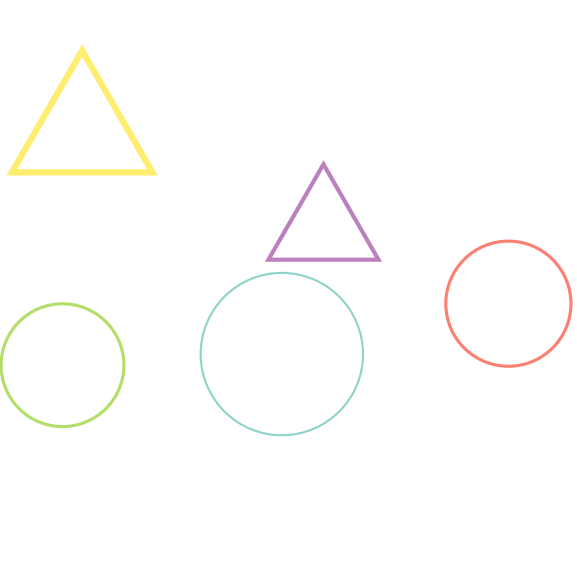[{"shape": "circle", "thickness": 1, "radius": 0.7, "center": [0.488, 0.386]}, {"shape": "circle", "thickness": 1.5, "radius": 0.54, "center": [0.88, 0.473]}, {"shape": "circle", "thickness": 1.5, "radius": 0.53, "center": [0.108, 0.367]}, {"shape": "triangle", "thickness": 2, "radius": 0.55, "center": [0.56, 0.604]}, {"shape": "triangle", "thickness": 3, "radius": 0.7, "center": [0.142, 0.771]}]